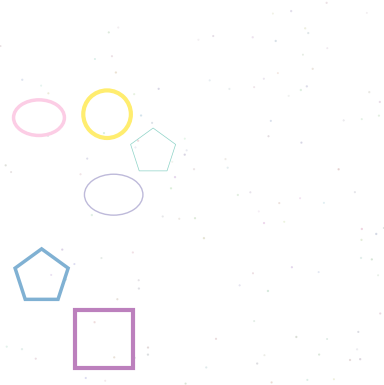[{"shape": "pentagon", "thickness": 0.5, "radius": 0.31, "center": [0.398, 0.606]}, {"shape": "oval", "thickness": 1, "radius": 0.38, "center": [0.295, 0.494]}, {"shape": "pentagon", "thickness": 2.5, "radius": 0.36, "center": [0.108, 0.281]}, {"shape": "oval", "thickness": 2.5, "radius": 0.33, "center": [0.101, 0.694]}, {"shape": "square", "thickness": 3, "radius": 0.38, "center": [0.27, 0.119]}, {"shape": "circle", "thickness": 3, "radius": 0.31, "center": [0.278, 0.703]}]